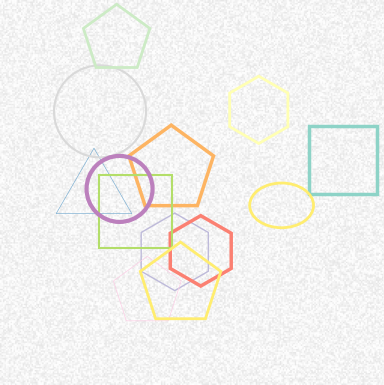[{"shape": "square", "thickness": 2.5, "radius": 0.44, "center": [0.89, 0.584]}, {"shape": "hexagon", "thickness": 2, "radius": 0.44, "center": [0.672, 0.715]}, {"shape": "hexagon", "thickness": 1, "radius": 0.5, "center": [0.454, 0.346]}, {"shape": "hexagon", "thickness": 2.5, "radius": 0.46, "center": [0.521, 0.348]}, {"shape": "triangle", "thickness": 0.5, "radius": 0.57, "center": [0.244, 0.502]}, {"shape": "pentagon", "thickness": 2.5, "radius": 0.58, "center": [0.445, 0.559]}, {"shape": "square", "thickness": 1.5, "radius": 0.47, "center": [0.351, 0.45]}, {"shape": "pentagon", "thickness": 0.5, "radius": 0.46, "center": [0.383, 0.242]}, {"shape": "circle", "thickness": 1.5, "radius": 0.6, "center": [0.26, 0.711]}, {"shape": "circle", "thickness": 3, "radius": 0.43, "center": [0.311, 0.509]}, {"shape": "pentagon", "thickness": 2, "radius": 0.45, "center": [0.303, 0.898]}, {"shape": "oval", "thickness": 2, "radius": 0.41, "center": [0.731, 0.467]}, {"shape": "pentagon", "thickness": 2, "radius": 0.55, "center": [0.469, 0.261]}]